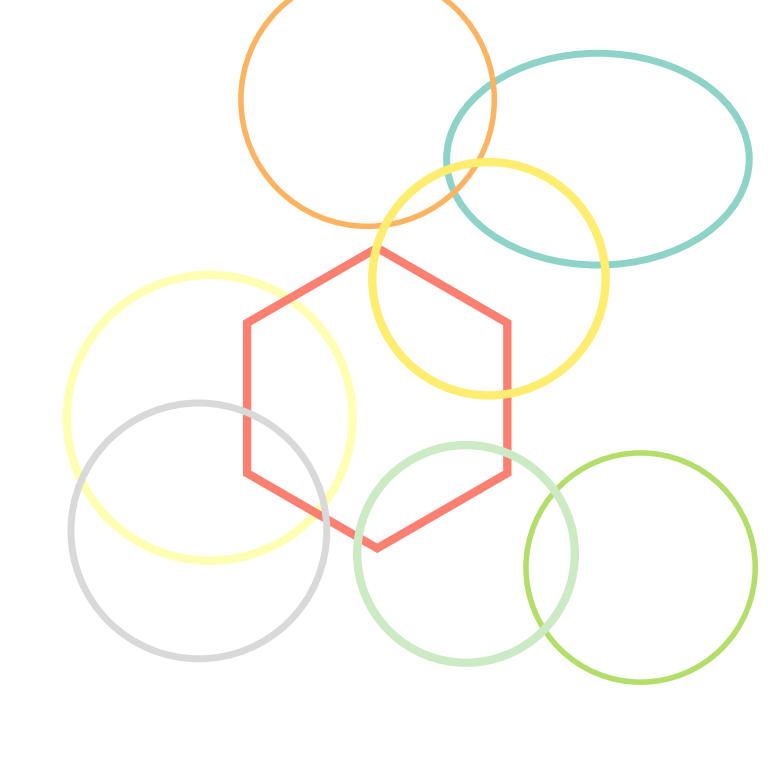[{"shape": "oval", "thickness": 2.5, "radius": 0.98, "center": [0.777, 0.793]}, {"shape": "circle", "thickness": 3, "radius": 0.93, "center": [0.272, 0.457]}, {"shape": "hexagon", "thickness": 3, "radius": 0.98, "center": [0.49, 0.483]}, {"shape": "circle", "thickness": 2, "radius": 0.82, "center": [0.477, 0.871]}, {"shape": "circle", "thickness": 2, "radius": 0.74, "center": [0.832, 0.263]}, {"shape": "circle", "thickness": 2.5, "radius": 0.83, "center": [0.258, 0.311]}, {"shape": "circle", "thickness": 3, "radius": 0.71, "center": [0.605, 0.281]}, {"shape": "circle", "thickness": 3, "radius": 0.76, "center": [0.635, 0.638]}]